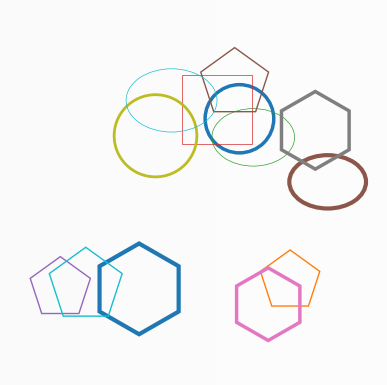[{"shape": "hexagon", "thickness": 3, "radius": 0.59, "center": [0.359, 0.25]}, {"shape": "circle", "thickness": 2.5, "radius": 0.44, "center": [0.618, 0.692]}, {"shape": "pentagon", "thickness": 1, "radius": 0.4, "center": [0.749, 0.27]}, {"shape": "oval", "thickness": 0.5, "radius": 0.53, "center": [0.654, 0.643]}, {"shape": "square", "thickness": 0.5, "radius": 0.45, "center": [0.56, 0.715]}, {"shape": "pentagon", "thickness": 1, "radius": 0.41, "center": [0.156, 0.252]}, {"shape": "oval", "thickness": 3, "radius": 0.49, "center": [0.846, 0.528]}, {"shape": "pentagon", "thickness": 1, "radius": 0.46, "center": [0.606, 0.784]}, {"shape": "hexagon", "thickness": 2.5, "radius": 0.47, "center": [0.692, 0.21]}, {"shape": "hexagon", "thickness": 2.5, "radius": 0.5, "center": [0.814, 0.662]}, {"shape": "circle", "thickness": 2, "radius": 0.53, "center": [0.401, 0.647]}, {"shape": "oval", "thickness": 0.5, "radius": 0.59, "center": [0.443, 0.739]}, {"shape": "pentagon", "thickness": 1, "radius": 0.49, "center": [0.221, 0.259]}]